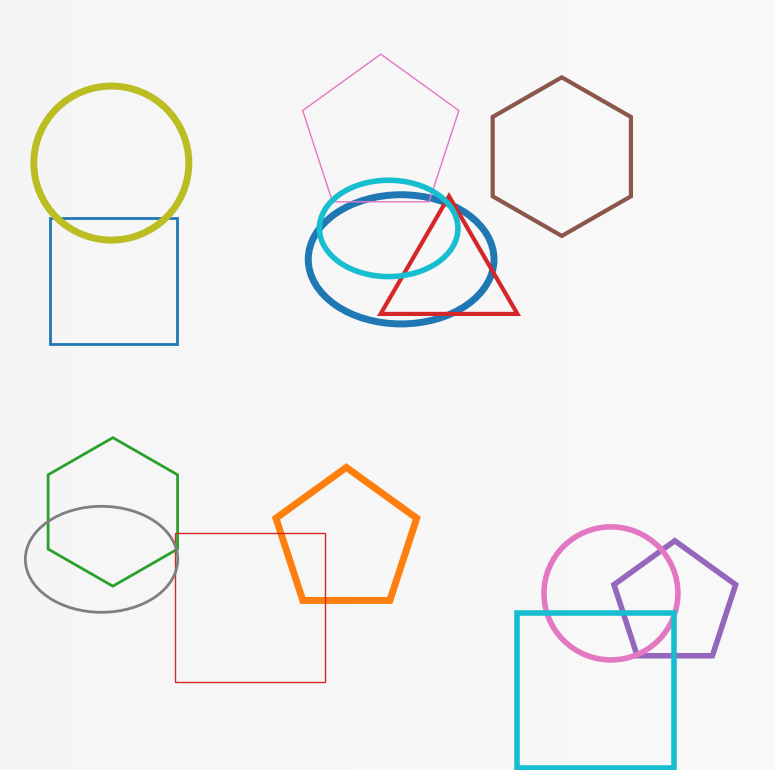[{"shape": "square", "thickness": 1, "radius": 0.41, "center": [0.146, 0.635]}, {"shape": "oval", "thickness": 2.5, "radius": 0.6, "center": [0.518, 0.663]}, {"shape": "pentagon", "thickness": 2.5, "radius": 0.48, "center": [0.447, 0.297]}, {"shape": "hexagon", "thickness": 1, "radius": 0.48, "center": [0.146, 0.335]}, {"shape": "square", "thickness": 0.5, "radius": 0.48, "center": [0.323, 0.211]}, {"shape": "triangle", "thickness": 1.5, "radius": 0.51, "center": [0.579, 0.643]}, {"shape": "pentagon", "thickness": 2, "radius": 0.41, "center": [0.871, 0.215]}, {"shape": "hexagon", "thickness": 1.5, "radius": 0.52, "center": [0.725, 0.797]}, {"shape": "circle", "thickness": 2, "radius": 0.43, "center": [0.788, 0.229]}, {"shape": "pentagon", "thickness": 0.5, "radius": 0.53, "center": [0.491, 0.824]}, {"shape": "oval", "thickness": 1, "radius": 0.49, "center": [0.131, 0.274]}, {"shape": "circle", "thickness": 2.5, "radius": 0.5, "center": [0.144, 0.788]}, {"shape": "square", "thickness": 2, "radius": 0.5, "center": [0.768, 0.103]}, {"shape": "oval", "thickness": 2, "radius": 0.45, "center": [0.502, 0.703]}]